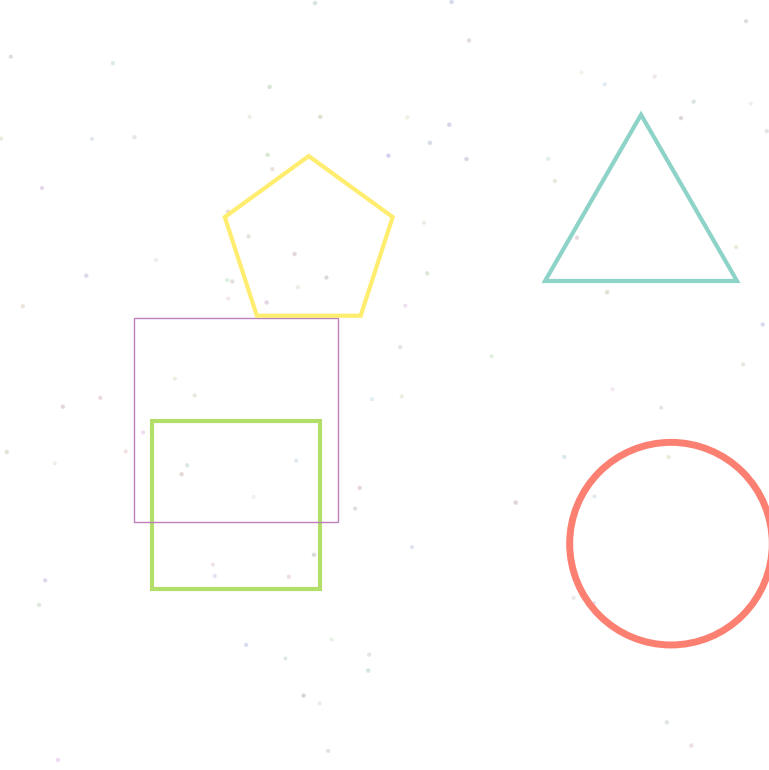[{"shape": "triangle", "thickness": 1.5, "radius": 0.72, "center": [0.833, 0.707]}, {"shape": "circle", "thickness": 2.5, "radius": 0.66, "center": [0.871, 0.294]}, {"shape": "square", "thickness": 1.5, "radius": 0.55, "center": [0.307, 0.344]}, {"shape": "square", "thickness": 0.5, "radius": 0.66, "center": [0.306, 0.455]}, {"shape": "pentagon", "thickness": 1.5, "radius": 0.57, "center": [0.401, 0.683]}]